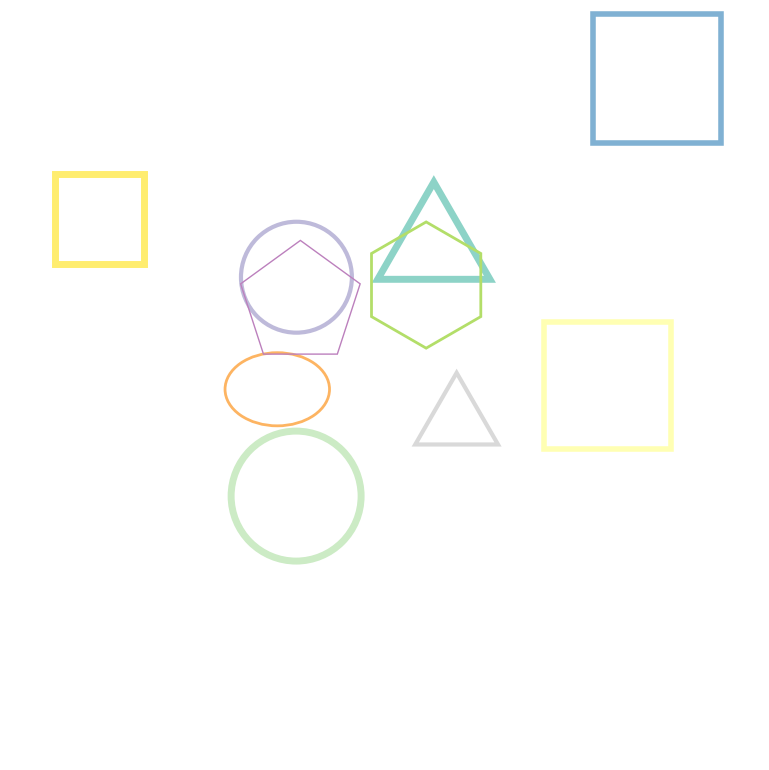[{"shape": "triangle", "thickness": 2.5, "radius": 0.42, "center": [0.563, 0.679]}, {"shape": "square", "thickness": 2, "radius": 0.41, "center": [0.789, 0.499]}, {"shape": "circle", "thickness": 1.5, "radius": 0.36, "center": [0.385, 0.64]}, {"shape": "square", "thickness": 2, "radius": 0.42, "center": [0.853, 0.898]}, {"shape": "oval", "thickness": 1, "radius": 0.34, "center": [0.36, 0.494]}, {"shape": "hexagon", "thickness": 1, "radius": 0.41, "center": [0.553, 0.63]}, {"shape": "triangle", "thickness": 1.5, "radius": 0.31, "center": [0.593, 0.454]}, {"shape": "pentagon", "thickness": 0.5, "radius": 0.41, "center": [0.39, 0.606]}, {"shape": "circle", "thickness": 2.5, "radius": 0.42, "center": [0.385, 0.356]}, {"shape": "square", "thickness": 2.5, "radius": 0.29, "center": [0.129, 0.716]}]